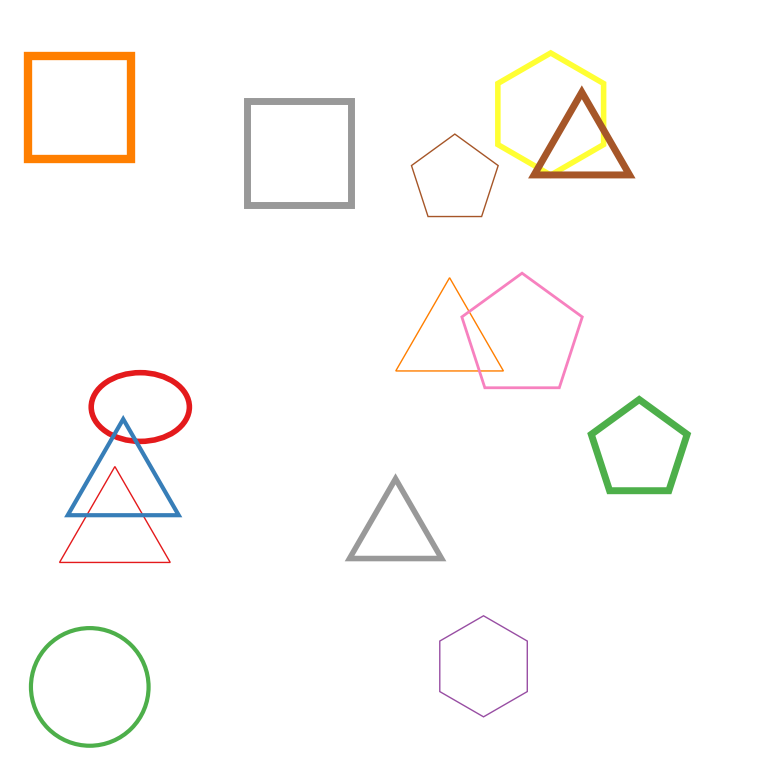[{"shape": "oval", "thickness": 2, "radius": 0.32, "center": [0.182, 0.471]}, {"shape": "triangle", "thickness": 0.5, "radius": 0.42, "center": [0.149, 0.311]}, {"shape": "triangle", "thickness": 1.5, "radius": 0.42, "center": [0.16, 0.372]}, {"shape": "pentagon", "thickness": 2.5, "radius": 0.33, "center": [0.83, 0.416]}, {"shape": "circle", "thickness": 1.5, "radius": 0.38, "center": [0.117, 0.108]}, {"shape": "hexagon", "thickness": 0.5, "radius": 0.33, "center": [0.628, 0.135]}, {"shape": "triangle", "thickness": 0.5, "radius": 0.4, "center": [0.584, 0.559]}, {"shape": "square", "thickness": 3, "radius": 0.34, "center": [0.104, 0.86]}, {"shape": "hexagon", "thickness": 2, "radius": 0.4, "center": [0.715, 0.852]}, {"shape": "triangle", "thickness": 2.5, "radius": 0.36, "center": [0.756, 0.809]}, {"shape": "pentagon", "thickness": 0.5, "radius": 0.3, "center": [0.591, 0.767]}, {"shape": "pentagon", "thickness": 1, "radius": 0.41, "center": [0.678, 0.563]}, {"shape": "triangle", "thickness": 2, "radius": 0.35, "center": [0.514, 0.309]}, {"shape": "square", "thickness": 2.5, "radius": 0.34, "center": [0.389, 0.801]}]